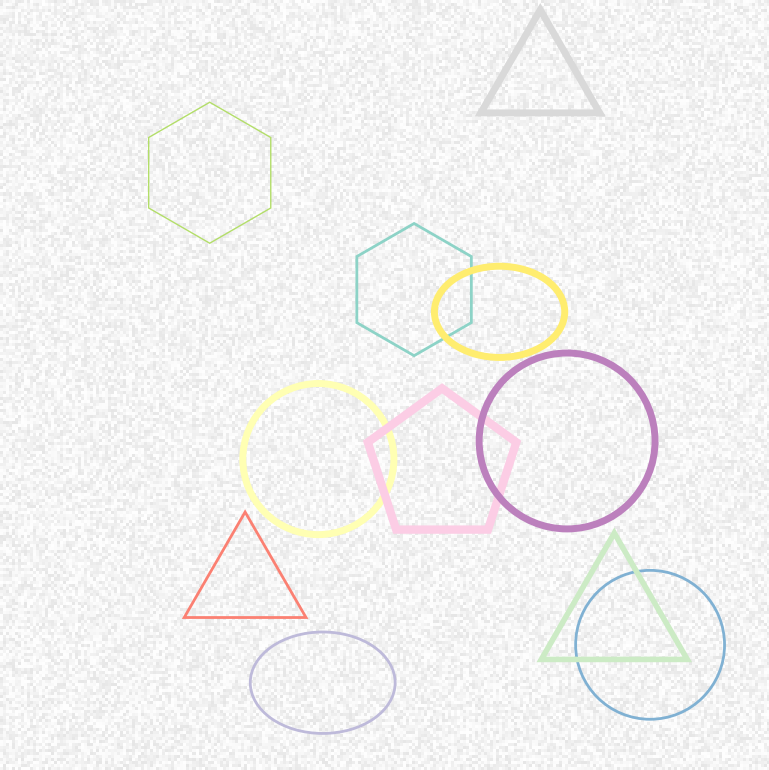[{"shape": "hexagon", "thickness": 1, "radius": 0.43, "center": [0.538, 0.624]}, {"shape": "circle", "thickness": 2.5, "radius": 0.49, "center": [0.413, 0.404]}, {"shape": "oval", "thickness": 1, "radius": 0.47, "center": [0.419, 0.113]}, {"shape": "triangle", "thickness": 1, "radius": 0.46, "center": [0.318, 0.244]}, {"shape": "circle", "thickness": 1, "radius": 0.48, "center": [0.844, 0.163]}, {"shape": "hexagon", "thickness": 0.5, "radius": 0.46, "center": [0.272, 0.776]}, {"shape": "pentagon", "thickness": 3, "radius": 0.51, "center": [0.574, 0.394]}, {"shape": "triangle", "thickness": 2.5, "radius": 0.45, "center": [0.702, 0.898]}, {"shape": "circle", "thickness": 2.5, "radius": 0.57, "center": [0.736, 0.427]}, {"shape": "triangle", "thickness": 2, "radius": 0.55, "center": [0.798, 0.198]}, {"shape": "oval", "thickness": 2.5, "radius": 0.42, "center": [0.649, 0.595]}]